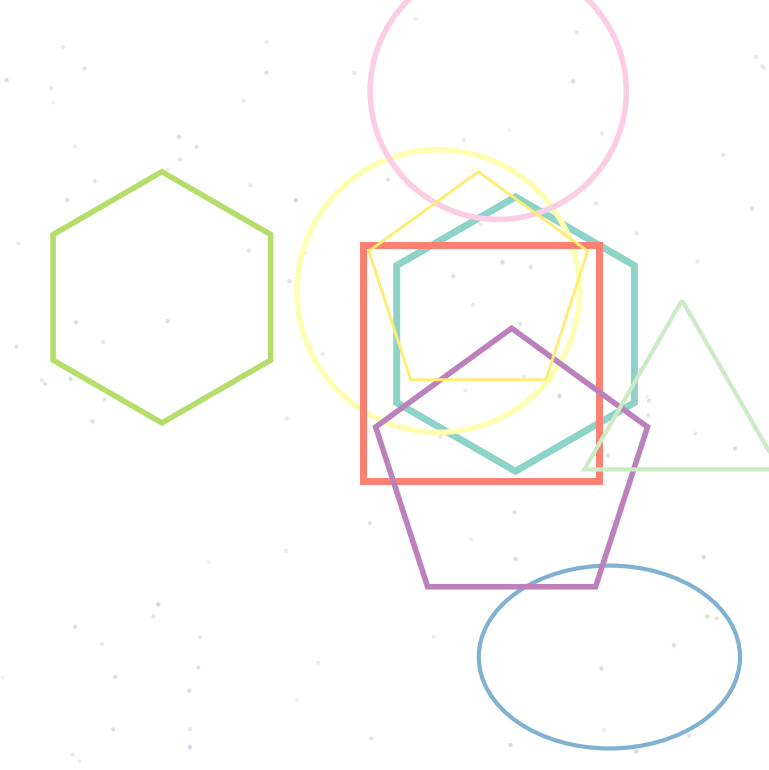[{"shape": "hexagon", "thickness": 2.5, "radius": 0.89, "center": [0.67, 0.566]}, {"shape": "circle", "thickness": 2, "radius": 0.92, "center": [0.569, 0.622]}, {"shape": "square", "thickness": 2.5, "radius": 0.77, "center": [0.625, 0.529]}, {"shape": "oval", "thickness": 1.5, "radius": 0.85, "center": [0.791, 0.147]}, {"shape": "hexagon", "thickness": 2, "radius": 0.82, "center": [0.21, 0.614]}, {"shape": "circle", "thickness": 2, "radius": 0.83, "center": [0.647, 0.881]}, {"shape": "pentagon", "thickness": 2, "radius": 0.93, "center": [0.664, 0.388]}, {"shape": "triangle", "thickness": 1.5, "radius": 0.73, "center": [0.886, 0.463]}, {"shape": "pentagon", "thickness": 1, "radius": 0.75, "center": [0.621, 0.628]}]